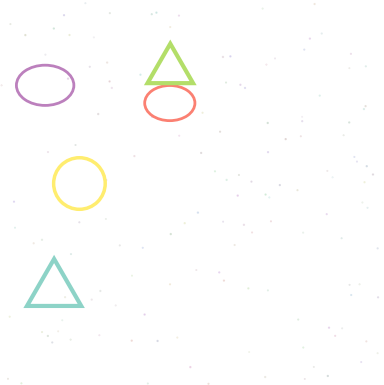[{"shape": "triangle", "thickness": 3, "radius": 0.41, "center": [0.141, 0.246]}, {"shape": "oval", "thickness": 2, "radius": 0.33, "center": [0.441, 0.732]}, {"shape": "triangle", "thickness": 3, "radius": 0.34, "center": [0.442, 0.818]}, {"shape": "oval", "thickness": 2, "radius": 0.37, "center": [0.117, 0.778]}, {"shape": "circle", "thickness": 2.5, "radius": 0.33, "center": [0.206, 0.523]}]